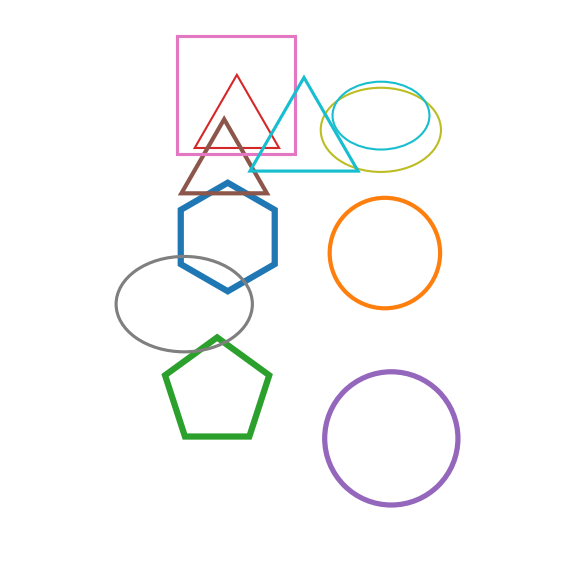[{"shape": "hexagon", "thickness": 3, "radius": 0.47, "center": [0.394, 0.589]}, {"shape": "circle", "thickness": 2, "radius": 0.48, "center": [0.666, 0.561]}, {"shape": "pentagon", "thickness": 3, "radius": 0.47, "center": [0.376, 0.32]}, {"shape": "triangle", "thickness": 1, "radius": 0.42, "center": [0.41, 0.785]}, {"shape": "circle", "thickness": 2.5, "radius": 0.58, "center": [0.678, 0.24]}, {"shape": "triangle", "thickness": 2, "radius": 0.43, "center": [0.388, 0.707]}, {"shape": "square", "thickness": 1.5, "radius": 0.51, "center": [0.409, 0.834]}, {"shape": "oval", "thickness": 1.5, "radius": 0.59, "center": [0.319, 0.472]}, {"shape": "oval", "thickness": 1, "radius": 0.52, "center": [0.659, 0.774]}, {"shape": "triangle", "thickness": 1.5, "radius": 0.54, "center": [0.526, 0.757]}, {"shape": "oval", "thickness": 1, "radius": 0.42, "center": [0.66, 0.799]}]